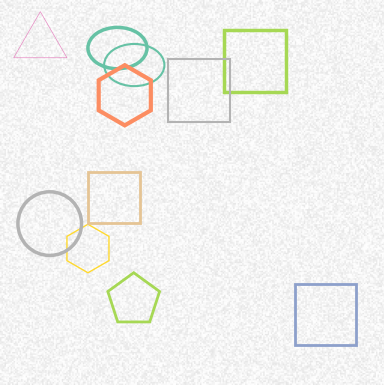[{"shape": "oval", "thickness": 1.5, "radius": 0.39, "center": [0.349, 0.831]}, {"shape": "oval", "thickness": 2.5, "radius": 0.38, "center": [0.305, 0.875]}, {"shape": "hexagon", "thickness": 3, "radius": 0.39, "center": [0.324, 0.753]}, {"shape": "square", "thickness": 2, "radius": 0.4, "center": [0.846, 0.183]}, {"shape": "triangle", "thickness": 0.5, "radius": 0.4, "center": [0.105, 0.89]}, {"shape": "pentagon", "thickness": 2, "radius": 0.35, "center": [0.347, 0.221]}, {"shape": "square", "thickness": 2.5, "radius": 0.41, "center": [0.662, 0.841]}, {"shape": "hexagon", "thickness": 1, "radius": 0.32, "center": [0.228, 0.355]}, {"shape": "square", "thickness": 2, "radius": 0.33, "center": [0.296, 0.487]}, {"shape": "circle", "thickness": 2.5, "radius": 0.41, "center": [0.129, 0.419]}, {"shape": "square", "thickness": 1.5, "radius": 0.41, "center": [0.516, 0.765]}]